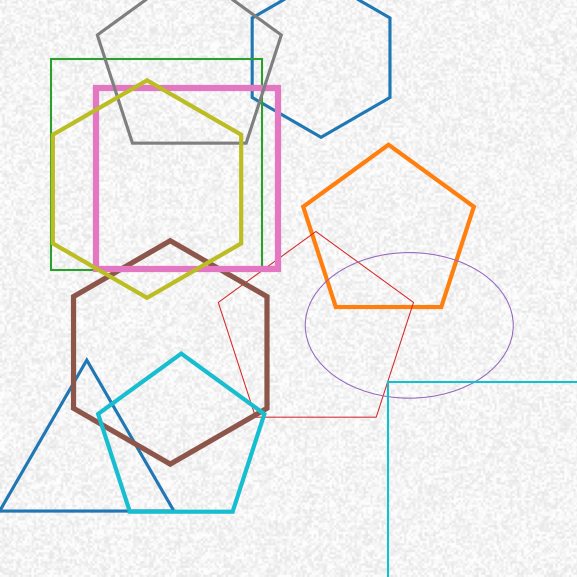[{"shape": "triangle", "thickness": 1.5, "radius": 0.87, "center": [0.15, 0.201]}, {"shape": "hexagon", "thickness": 1.5, "radius": 0.69, "center": [0.556, 0.899]}, {"shape": "pentagon", "thickness": 2, "radius": 0.78, "center": [0.673, 0.593]}, {"shape": "square", "thickness": 1, "radius": 0.91, "center": [0.271, 0.714]}, {"shape": "pentagon", "thickness": 0.5, "radius": 0.89, "center": [0.547, 0.421]}, {"shape": "oval", "thickness": 0.5, "radius": 0.9, "center": [0.709, 0.436]}, {"shape": "hexagon", "thickness": 2.5, "radius": 0.97, "center": [0.295, 0.389]}, {"shape": "square", "thickness": 3, "radius": 0.79, "center": [0.324, 0.69]}, {"shape": "pentagon", "thickness": 1.5, "radius": 0.84, "center": [0.328, 0.887]}, {"shape": "hexagon", "thickness": 2, "radius": 0.94, "center": [0.255, 0.672]}, {"shape": "square", "thickness": 1, "radius": 0.99, "center": [0.87, 0.14]}, {"shape": "pentagon", "thickness": 2, "radius": 0.76, "center": [0.314, 0.236]}]